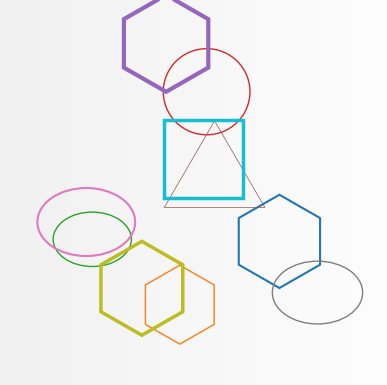[{"shape": "hexagon", "thickness": 1.5, "radius": 0.61, "center": [0.721, 0.373]}, {"shape": "hexagon", "thickness": 1, "radius": 0.51, "center": [0.464, 0.209]}, {"shape": "oval", "thickness": 1, "radius": 0.5, "center": [0.238, 0.378]}, {"shape": "circle", "thickness": 1, "radius": 0.56, "center": [0.533, 0.762]}, {"shape": "hexagon", "thickness": 3, "radius": 0.63, "center": [0.429, 0.887]}, {"shape": "triangle", "thickness": 0.5, "radius": 0.75, "center": [0.554, 0.536]}, {"shape": "oval", "thickness": 1.5, "radius": 0.63, "center": [0.223, 0.423]}, {"shape": "oval", "thickness": 1, "radius": 0.58, "center": [0.819, 0.24]}, {"shape": "hexagon", "thickness": 2.5, "radius": 0.61, "center": [0.366, 0.251]}, {"shape": "square", "thickness": 2.5, "radius": 0.51, "center": [0.526, 0.586]}]